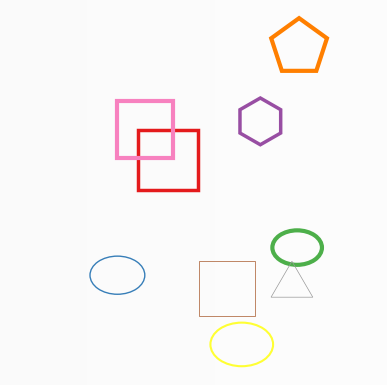[{"shape": "square", "thickness": 2.5, "radius": 0.39, "center": [0.434, 0.584]}, {"shape": "oval", "thickness": 1, "radius": 0.35, "center": [0.303, 0.285]}, {"shape": "oval", "thickness": 3, "radius": 0.32, "center": [0.767, 0.357]}, {"shape": "hexagon", "thickness": 2.5, "radius": 0.3, "center": [0.672, 0.685]}, {"shape": "pentagon", "thickness": 3, "radius": 0.38, "center": [0.772, 0.877]}, {"shape": "oval", "thickness": 1.5, "radius": 0.4, "center": [0.624, 0.105]}, {"shape": "square", "thickness": 0.5, "radius": 0.36, "center": [0.586, 0.251]}, {"shape": "square", "thickness": 3, "radius": 0.36, "center": [0.374, 0.664]}, {"shape": "triangle", "thickness": 0.5, "radius": 0.31, "center": [0.753, 0.259]}]